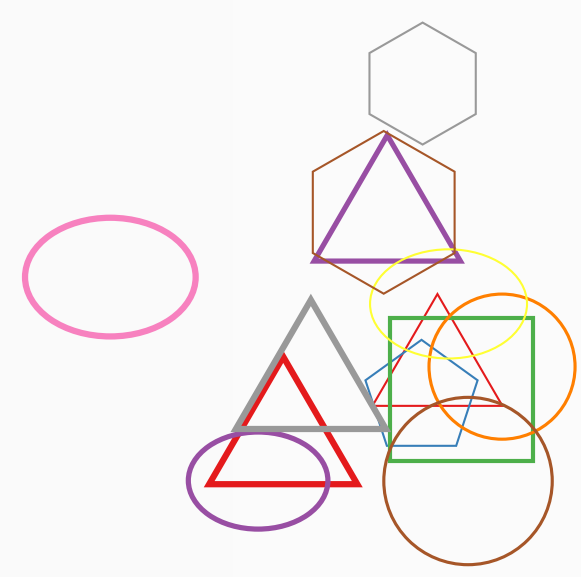[{"shape": "triangle", "thickness": 1, "radius": 0.65, "center": [0.753, 0.361]}, {"shape": "triangle", "thickness": 3, "radius": 0.74, "center": [0.487, 0.234]}, {"shape": "pentagon", "thickness": 1, "radius": 0.51, "center": [0.725, 0.309]}, {"shape": "square", "thickness": 2, "radius": 0.62, "center": [0.794, 0.325]}, {"shape": "triangle", "thickness": 2.5, "radius": 0.73, "center": [0.666, 0.62]}, {"shape": "oval", "thickness": 2.5, "radius": 0.6, "center": [0.444, 0.167]}, {"shape": "circle", "thickness": 1.5, "radius": 0.63, "center": [0.864, 0.364]}, {"shape": "oval", "thickness": 1, "radius": 0.68, "center": [0.772, 0.473]}, {"shape": "circle", "thickness": 1.5, "radius": 0.72, "center": [0.805, 0.166]}, {"shape": "hexagon", "thickness": 1, "radius": 0.7, "center": [0.66, 0.631]}, {"shape": "oval", "thickness": 3, "radius": 0.73, "center": [0.19, 0.519]}, {"shape": "hexagon", "thickness": 1, "radius": 0.53, "center": [0.727, 0.854]}, {"shape": "triangle", "thickness": 3, "radius": 0.74, "center": [0.535, 0.331]}]